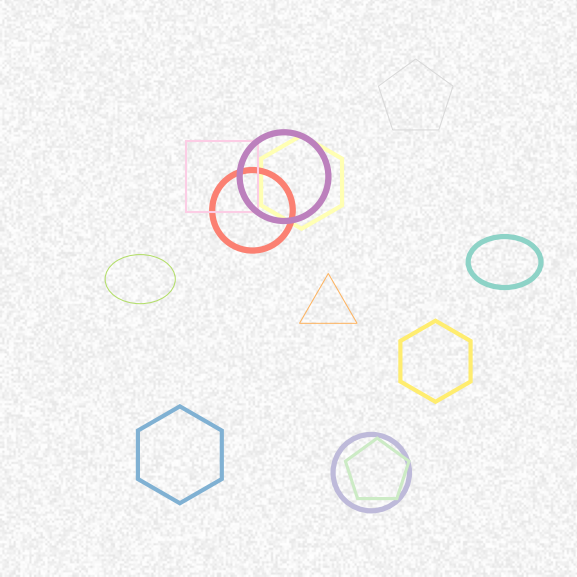[{"shape": "oval", "thickness": 2.5, "radius": 0.32, "center": [0.874, 0.545]}, {"shape": "hexagon", "thickness": 2, "radius": 0.4, "center": [0.522, 0.684]}, {"shape": "circle", "thickness": 2.5, "radius": 0.33, "center": [0.643, 0.181]}, {"shape": "circle", "thickness": 3, "radius": 0.35, "center": [0.437, 0.635]}, {"shape": "hexagon", "thickness": 2, "radius": 0.42, "center": [0.311, 0.212]}, {"shape": "triangle", "thickness": 0.5, "radius": 0.29, "center": [0.568, 0.468]}, {"shape": "oval", "thickness": 0.5, "radius": 0.3, "center": [0.243, 0.516]}, {"shape": "square", "thickness": 1, "radius": 0.31, "center": [0.384, 0.693]}, {"shape": "pentagon", "thickness": 0.5, "radius": 0.34, "center": [0.72, 0.829]}, {"shape": "circle", "thickness": 3, "radius": 0.38, "center": [0.492, 0.693]}, {"shape": "pentagon", "thickness": 1.5, "radius": 0.29, "center": [0.653, 0.183]}, {"shape": "hexagon", "thickness": 2, "radius": 0.35, "center": [0.754, 0.374]}]